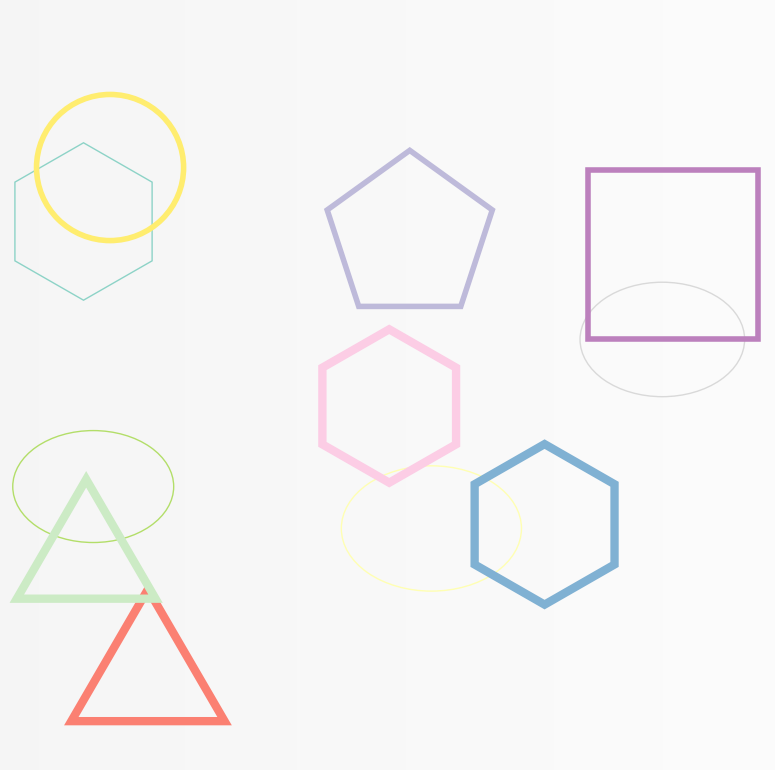[{"shape": "hexagon", "thickness": 0.5, "radius": 0.51, "center": [0.108, 0.712]}, {"shape": "oval", "thickness": 0.5, "radius": 0.58, "center": [0.557, 0.314]}, {"shape": "pentagon", "thickness": 2, "radius": 0.56, "center": [0.529, 0.693]}, {"shape": "triangle", "thickness": 3, "radius": 0.57, "center": [0.191, 0.121]}, {"shape": "hexagon", "thickness": 3, "radius": 0.52, "center": [0.703, 0.319]}, {"shape": "oval", "thickness": 0.5, "radius": 0.52, "center": [0.12, 0.368]}, {"shape": "hexagon", "thickness": 3, "radius": 0.5, "center": [0.502, 0.473]}, {"shape": "oval", "thickness": 0.5, "radius": 0.53, "center": [0.855, 0.559]}, {"shape": "square", "thickness": 2, "radius": 0.55, "center": [0.868, 0.669]}, {"shape": "triangle", "thickness": 3, "radius": 0.52, "center": [0.111, 0.274]}, {"shape": "circle", "thickness": 2, "radius": 0.47, "center": [0.142, 0.782]}]